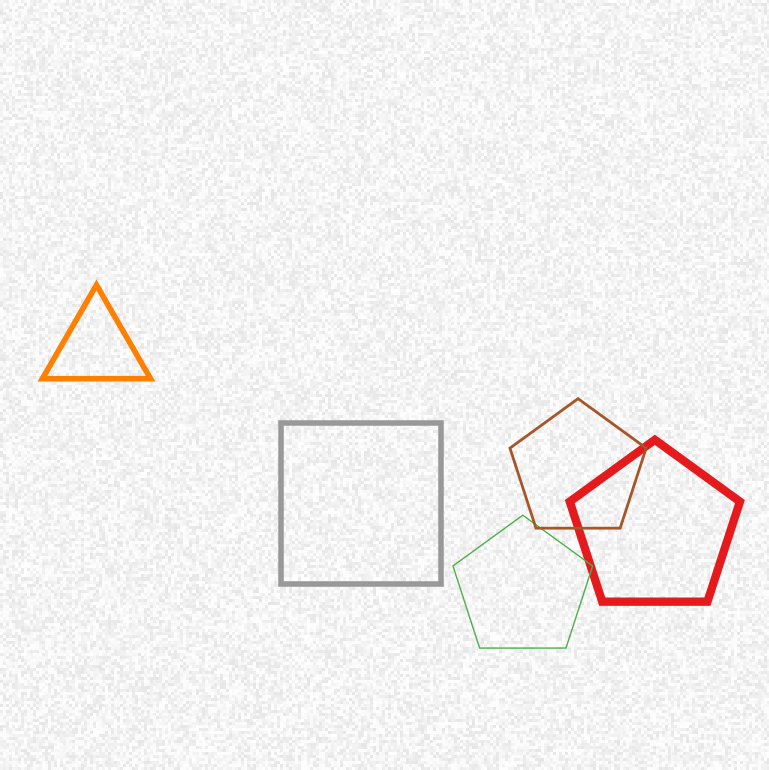[{"shape": "pentagon", "thickness": 3, "radius": 0.58, "center": [0.85, 0.313]}, {"shape": "pentagon", "thickness": 0.5, "radius": 0.48, "center": [0.679, 0.236]}, {"shape": "triangle", "thickness": 2, "radius": 0.41, "center": [0.125, 0.549]}, {"shape": "pentagon", "thickness": 1, "radius": 0.46, "center": [0.751, 0.389]}, {"shape": "square", "thickness": 2, "radius": 0.52, "center": [0.469, 0.346]}]